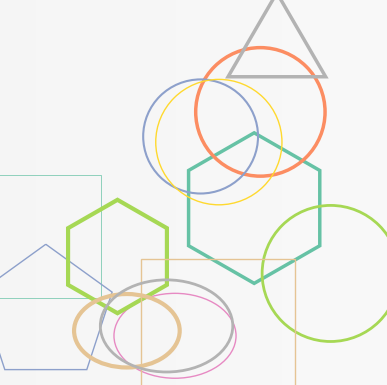[{"shape": "square", "thickness": 0.5, "radius": 0.8, "center": [0.102, 0.386]}, {"shape": "hexagon", "thickness": 2.5, "radius": 0.98, "center": [0.656, 0.459]}, {"shape": "circle", "thickness": 2.5, "radius": 0.83, "center": [0.672, 0.709]}, {"shape": "circle", "thickness": 1.5, "radius": 0.74, "center": [0.518, 0.646]}, {"shape": "pentagon", "thickness": 1, "radius": 0.9, "center": [0.118, 0.186]}, {"shape": "oval", "thickness": 1, "radius": 0.79, "center": [0.452, 0.128]}, {"shape": "hexagon", "thickness": 3, "radius": 0.74, "center": [0.303, 0.334]}, {"shape": "circle", "thickness": 2, "radius": 0.88, "center": [0.853, 0.29]}, {"shape": "circle", "thickness": 1, "radius": 0.81, "center": [0.565, 0.631]}, {"shape": "oval", "thickness": 3, "radius": 0.68, "center": [0.327, 0.141]}, {"shape": "square", "thickness": 1, "radius": 0.99, "center": [0.563, 0.13]}, {"shape": "triangle", "thickness": 2.5, "radius": 0.73, "center": [0.714, 0.873]}, {"shape": "oval", "thickness": 2, "radius": 0.85, "center": [0.43, 0.153]}]